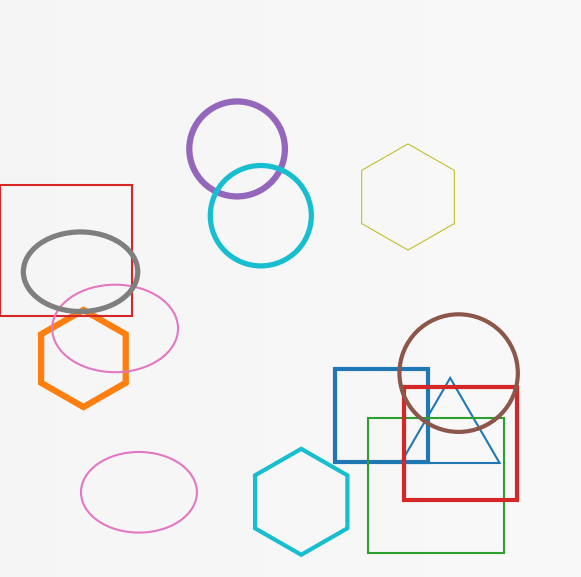[{"shape": "triangle", "thickness": 1, "radius": 0.49, "center": [0.774, 0.246]}, {"shape": "square", "thickness": 2, "radius": 0.4, "center": [0.657, 0.28]}, {"shape": "hexagon", "thickness": 3, "radius": 0.42, "center": [0.144, 0.378]}, {"shape": "square", "thickness": 1, "radius": 0.58, "center": [0.75, 0.158]}, {"shape": "square", "thickness": 2, "radius": 0.49, "center": [0.792, 0.231]}, {"shape": "square", "thickness": 1, "radius": 0.57, "center": [0.113, 0.566]}, {"shape": "circle", "thickness": 3, "radius": 0.41, "center": [0.408, 0.741]}, {"shape": "circle", "thickness": 2, "radius": 0.51, "center": [0.789, 0.353]}, {"shape": "oval", "thickness": 1, "radius": 0.5, "center": [0.239, 0.147]}, {"shape": "oval", "thickness": 1, "radius": 0.54, "center": [0.198, 0.43]}, {"shape": "oval", "thickness": 2.5, "radius": 0.49, "center": [0.139, 0.529]}, {"shape": "hexagon", "thickness": 0.5, "radius": 0.46, "center": [0.702, 0.658]}, {"shape": "hexagon", "thickness": 2, "radius": 0.46, "center": [0.518, 0.13]}, {"shape": "circle", "thickness": 2.5, "radius": 0.43, "center": [0.449, 0.626]}]